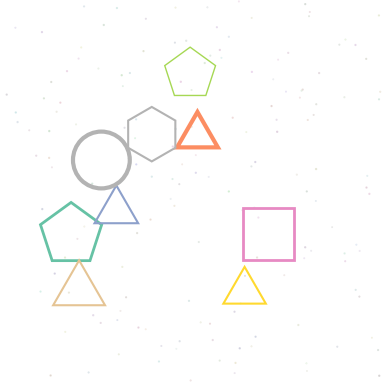[{"shape": "pentagon", "thickness": 2, "radius": 0.42, "center": [0.185, 0.391]}, {"shape": "triangle", "thickness": 3, "radius": 0.31, "center": [0.513, 0.648]}, {"shape": "triangle", "thickness": 1.5, "radius": 0.33, "center": [0.302, 0.453]}, {"shape": "square", "thickness": 2, "radius": 0.33, "center": [0.698, 0.392]}, {"shape": "pentagon", "thickness": 1, "radius": 0.35, "center": [0.494, 0.808]}, {"shape": "triangle", "thickness": 1.5, "radius": 0.32, "center": [0.635, 0.243]}, {"shape": "triangle", "thickness": 1.5, "radius": 0.39, "center": [0.205, 0.246]}, {"shape": "hexagon", "thickness": 1.5, "radius": 0.35, "center": [0.394, 0.652]}, {"shape": "circle", "thickness": 3, "radius": 0.37, "center": [0.263, 0.584]}]